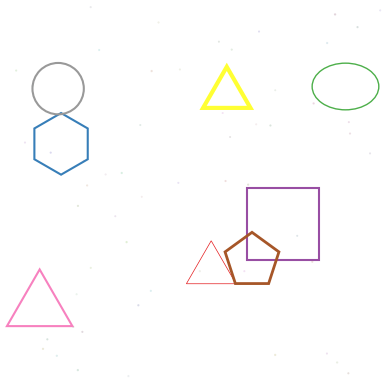[{"shape": "triangle", "thickness": 0.5, "radius": 0.37, "center": [0.549, 0.3]}, {"shape": "hexagon", "thickness": 1.5, "radius": 0.4, "center": [0.159, 0.626]}, {"shape": "oval", "thickness": 1, "radius": 0.43, "center": [0.897, 0.775]}, {"shape": "square", "thickness": 1.5, "radius": 0.46, "center": [0.735, 0.418]}, {"shape": "triangle", "thickness": 3, "radius": 0.36, "center": [0.589, 0.755]}, {"shape": "pentagon", "thickness": 2, "radius": 0.37, "center": [0.655, 0.323]}, {"shape": "triangle", "thickness": 1.5, "radius": 0.49, "center": [0.103, 0.202]}, {"shape": "circle", "thickness": 1.5, "radius": 0.33, "center": [0.151, 0.77]}]